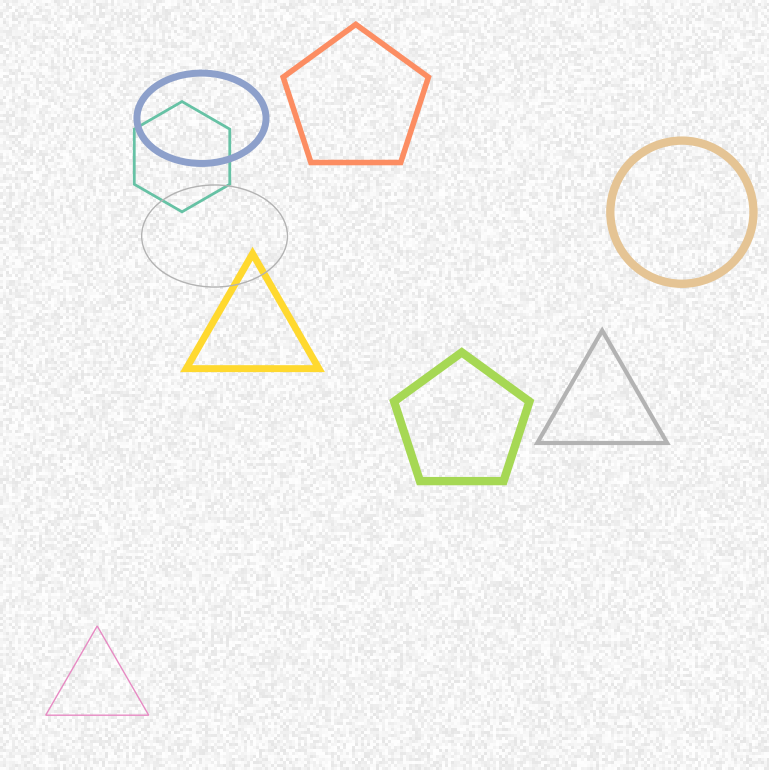[{"shape": "hexagon", "thickness": 1, "radius": 0.36, "center": [0.236, 0.796]}, {"shape": "pentagon", "thickness": 2, "radius": 0.5, "center": [0.462, 0.869]}, {"shape": "oval", "thickness": 2.5, "radius": 0.42, "center": [0.262, 0.846]}, {"shape": "triangle", "thickness": 0.5, "radius": 0.39, "center": [0.126, 0.11]}, {"shape": "pentagon", "thickness": 3, "radius": 0.46, "center": [0.6, 0.45]}, {"shape": "triangle", "thickness": 2.5, "radius": 0.5, "center": [0.328, 0.571]}, {"shape": "circle", "thickness": 3, "radius": 0.46, "center": [0.886, 0.724]}, {"shape": "triangle", "thickness": 1.5, "radius": 0.49, "center": [0.782, 0.473]}, {"shape": "oval", "thickness": 0.5, "radius": 0.47, "center": [0.279, 0.693]}]